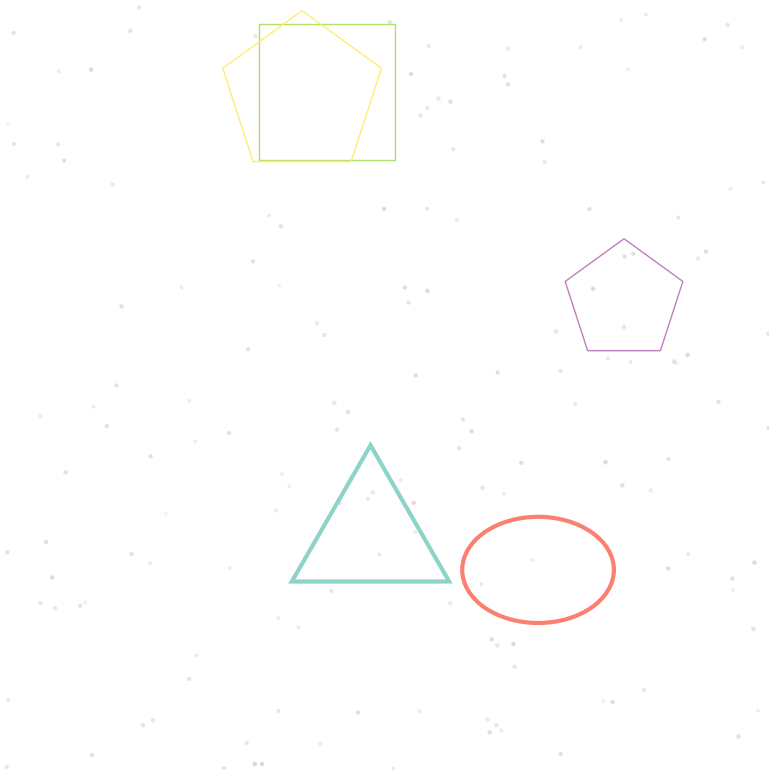[{"shape": "triangle", "thickness": 1.5, "radius": 0.59, "center": [0.481, 0.304]}, {"shape": "oval", "thickness": 1.5, "radius": 0.49, "center": [0.699, 0.26]}, {"shape": "square", "thickness": 0.5, "radius": 0.44, "center": [0.425, 0.881]}, {"shape": "pentagon", "thickness": 0.5, "radius": 0.4, "center": [0.81, 0.61]}, {"shape": "pentagon", "thickness": 0.5, "radius": 0.54, "center": [0.392, 0.878]}]